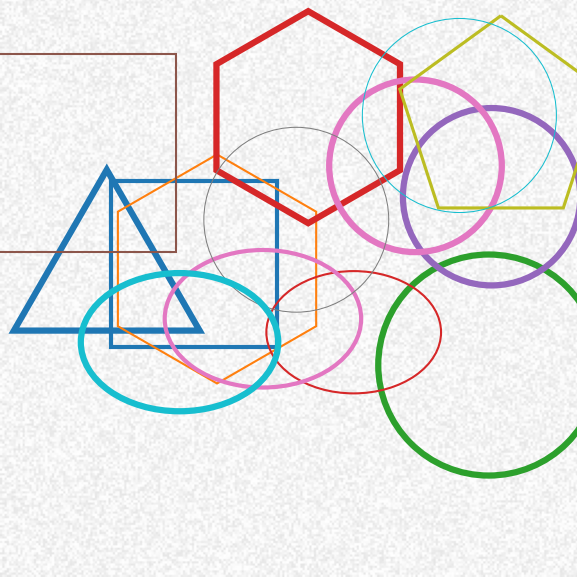[{"shape": "triangle", "thickness": 3, "radius": 0.93, "center": [0.185, 0.52]}, {"shape": "square", "thickness": 2, "radius": 0.72, "center": [0.336, 0.542]}, {"shape": "hexagon", "thickness": 1, "radius": 0.99, "center": [0.376, 0.533]}, {"shape": "circle", "thickness": 3, "radius": 0.96, "center": [0.846, 0.367]}, {"shape": "hexagon", "thickness": 3, "radius": 0.92, "center": [0.534, 0.796]}, {"shape": "oval", "thickness": 1, "radius": 0.76, "center": [0.612, 0.424]}, {"shape": "circle", "thickness": 3, "radius": 0.77, "center": [0.851, 0.658]}, {"shape": "square", "thickness": 1, "radius": 0.86, "center": [0.134, 0.734]}, {"shape": "oval", "thickness": 2, "radius": 0.85, "center": [0.455, 0.447]}, {"shape": "circle", "thickness": 3, "radius": 0.75, "center": [0.719, 0.712]}, {"shape": "circle", "thickness": 0.5, "radius": 0.8, "center": [0.513, 0.619]}, {"shape": "pentagon", "thickness": 1.5, "radius": 0.92, "center": [0.867, 0.788]}, {"shape": "oval", "thickness": 3, "radius": 0.85, "center": [0.311, 0.407]}, {"shape": "circle", "thickness": 0.5, "radius": 0.84, "center": [0.795, 0.799]}]